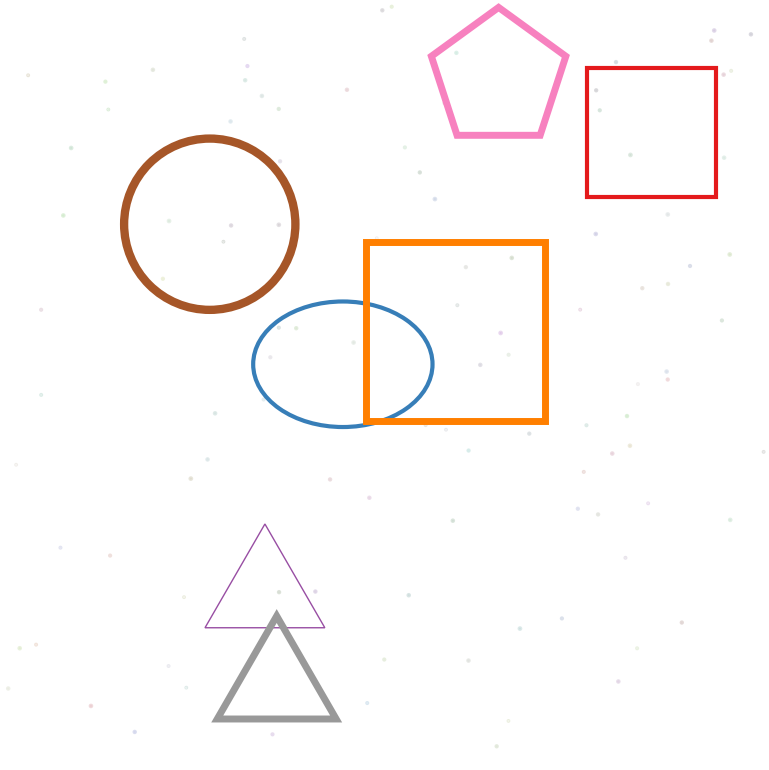[{"shape": "square", "thickness": 1.5, "radius": 0.42, "center": [0.846, 0.828]}, {"shape": "oval", "thickness": 1.5, "radius": 0.58, "center": [0.445, 0.527]}, {"shape": "triangle", "thickness": 0.5, "radius": 0.45, "center": [0.344, 0.23]}, {"shape": "square", "thickness": 2.5, "radius": 0.58, "center": [0.591, 0.569]}, {"shape": "circle", "thickness": 3, "radius": 0.56, "center": [0.272, 0.709]}, {"shape": "pentagon", "thickness": 2.5, "radius": 0.46, "center": [0.648, 0.899]}, {"shape": "triangle", "thickness": 2.5, "radius": 0.45, "center": [0.359, 0.111]}]